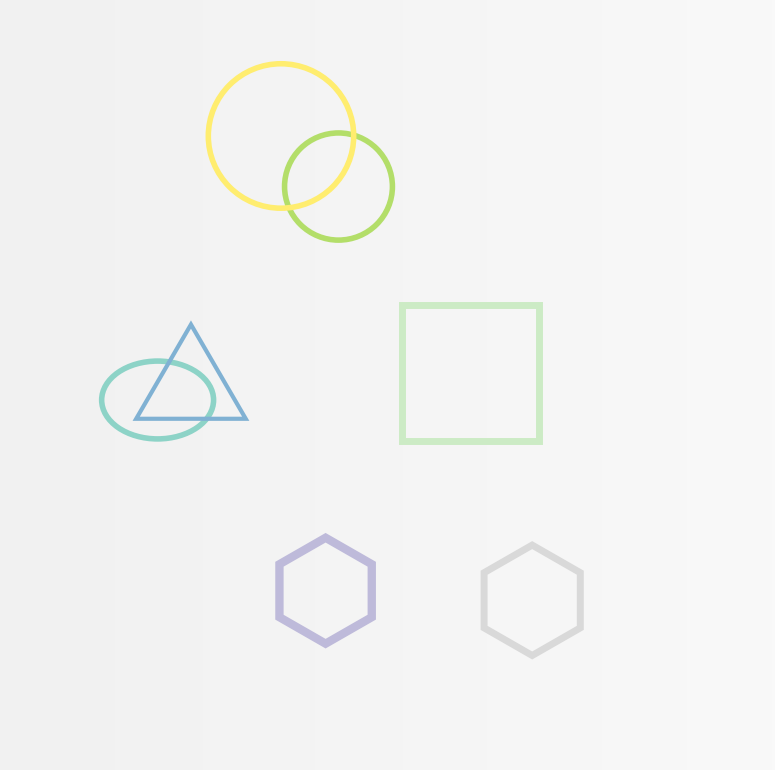[{"shape": "oval", "thickness": 2, "radius": 0.36, "center": [0.203, 0.481]}, {"shape": "hexagon", "thickness": 3, "radius": 0.34, "center": [0.42, 0.233]}, {"shape": "triangle", "thickness": 1.5, "radius": 0.41, "center": [0.246, 0.497]}, {"shape": "circle", "thickness": 2, "radius": 0.35, "center": [0.437, 0.758]}, {"shape": "hexagon", "thickness": 2.5, "radius": 0.36, "center": [0.687, 0.22]}, {"shape": "square", "thickness": 2.5, "radius": 0.44, "center": [0.607, 0.516]}, {"shape": "circle", "thickness": 2, "radius": 0.47, "center": [0.363, 0.823]}]